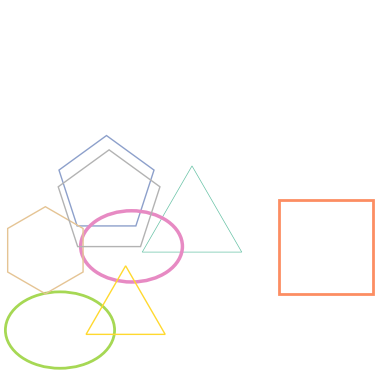[{"shape": "triangle", "thickness": 0.5, "radius": 0.75, "center": [0.499, 0.42]}, {"shape": "square", "thickness": 2, "radius": 0.61, "center": [0.847, 0.359]}, {"shape": "pentagon", "thickness": 1, "radius": 0.65, "center": [0.277, 0.518]}, {"shape": "oval", "thickness": 2.5, "radius": 0.66, "center": [0.342, 0.36]}, {"shape": "oval", "thickness": 2, "radius": 0.71, "center": [0.156, 0.143]}, {"shape": "triangle", "thickness": 1, "radius": 0.59, "center": [0.326, 0.191]}, {"shape": "hexagon", "thickness": 1, "radius": 0.57, "center": [0.118, 0.35]}, {"shape": "pentagon", "thickness": 1, "radius": 0.69, "center": [0.283, 0.472]}]